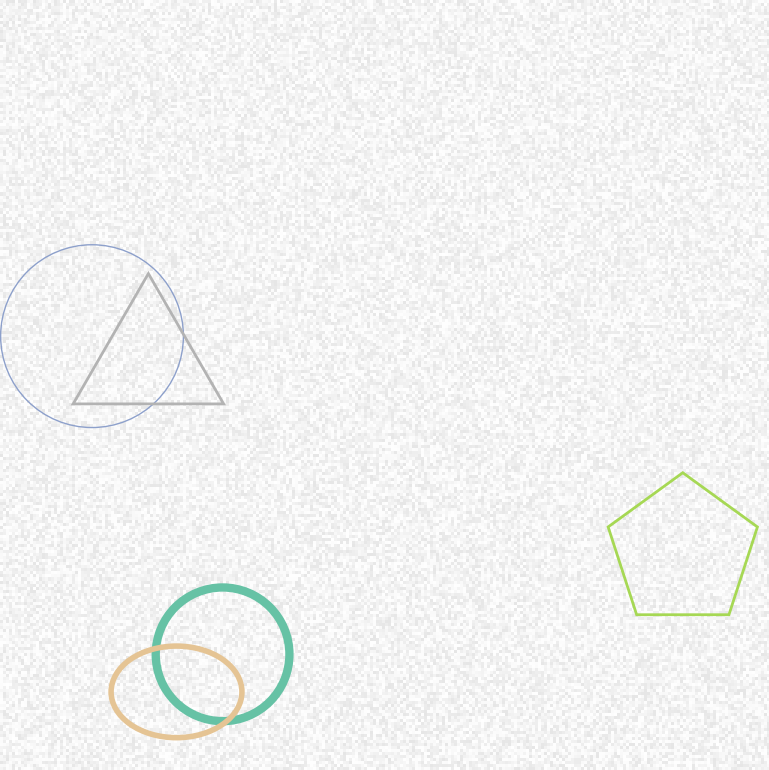[{"shape": "circle", "thickness": 3, "radius": 0.43, "center": [0.289, 0.15]}, {"shape": "circle", "thickness": 0.5, "radius": 0.59, "center": [0.12, 0.563]}, {"shape": "pentagon", "thickness": 1, "radius": 0.51, "center": [0.887, 0.284]}, {"shape": "oval", "thickness": 2, "radius": 0.42, "center": [0.229, 0.101]}, {"shape": "triangle", "thickness": 1, "radius": 0.56, "center": [0.193, 0.532]}]